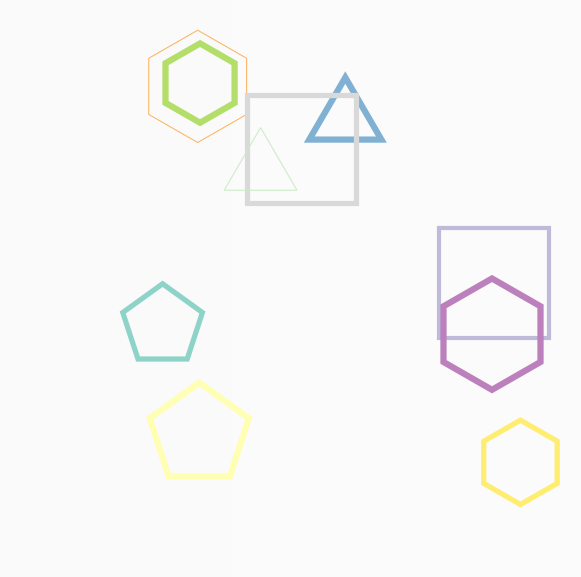[{"shape": "pentagon", "thickness": 2.5, "radius": 0.36, "center": [0.28, 0.436]}, {"shape": "pentagon", "thickness": 3, "radius": 0.45, "center": [0.343, 0.247]}, {"shape": "square", "thickness": 2, "radius": 0.48, "center": [0.85, 0.509]}, {"shape": "triangle", "thickness": 3, "radius": 0.36, "center": [0.594, 0.793]}, {"shape": "hexagon", "thickness": 0.5, "radius": 0.49, "center": [0.34, 0.85]}, {"shape": "hexagon", "thickness": 3, "radius": 0.34, "center": [0.344, 0.855]}, {"shape": "square", "thickness": 2.5, "radius": 0.47, "center": [0.518, 0.741]}, {"shape": "hexagon", "thickness": 3, "radius": 0.48, "center": [0.846, 0.421]}, {"shape": "triangle", "thickness": 0.5, "radius": 0.36, "center": [0.448, 0.706]}, {"shape": "hexagon", "thickness": 2.5, "radius": 0.37, "center": [0.895, 0.199]}]